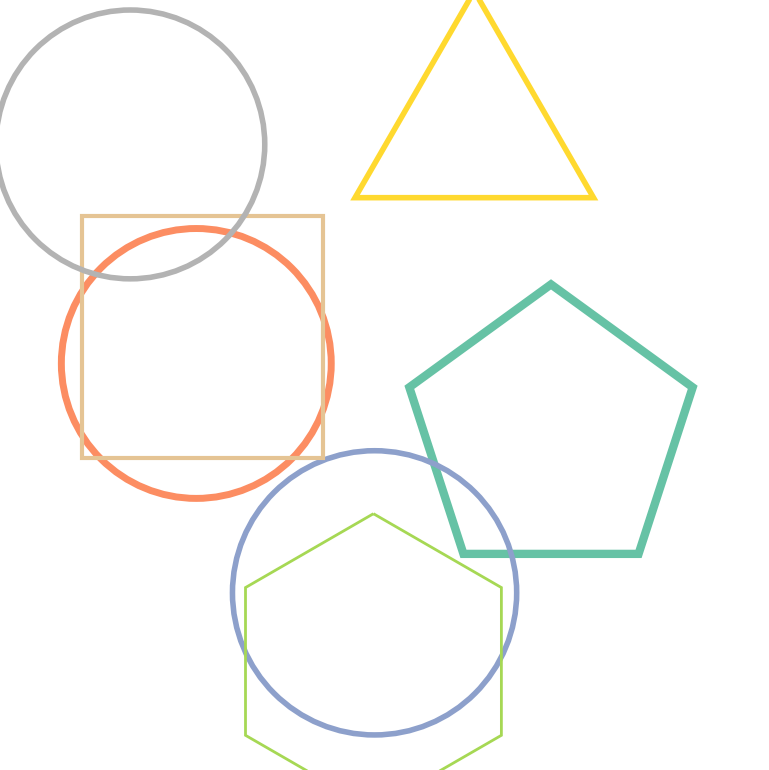[{"shape": "pentagon", "thickness": 3, "radius": 0.97, "center": [0.716, 0.437]}, {"shape": "circle", "thickness": 2.5, "radius": 0.88, "center": [0.255, 0.528]}, {"shape": "circle", "thickness": 2, "radius": 0.92, "center": [0.486, 0.23]}, {"shape": "hexagon", "thickness": 1, "radius": 0.96, "center": [0.485, 0.141]}, {"shape": "triangle", "thickness": 2, "radius": 0.89, "center": [0.616, 0.833]}, {"shape": "square", "thickness": 1.5, "radius": 0.78, "center": [0.263, 0.563]}, {"shape": "circle", "thickness": 2, "radius": 0.87, "center": [0.169, 0.812]}]